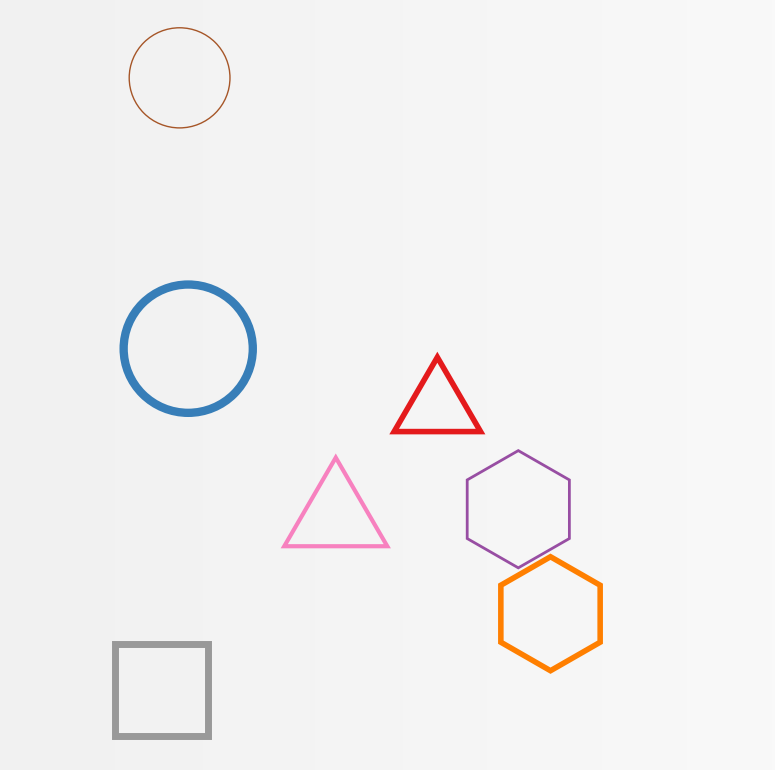[{"shape": "triangle", "thickness": 2, "radius": 0.32, "center": [0.564, 0.472]}, {"shape": "circle", "thickness": 3, "radius": 0.42, "center": [0.243, 0.547]}, {"shape": "hexagon", "thickness": 1, "radius": 0.38, "center": [0.669, 0.339]}, {"shape": "hexagon", "thickness": 2, "radius": 0.37, "center": [0.71, 0.203]}, {"shape": "circle", "thickness": 0.5, "radius": 0.33, "center": [0.232, 0.899]}, {"shape": "triangle", "thickness": 1.5, "radius": 0.38, "center": [0.433, 0.329]}, {"shape": "square", "thickness": 2.5, "radius": 0.3, "center": [0.208, 0.104]}]